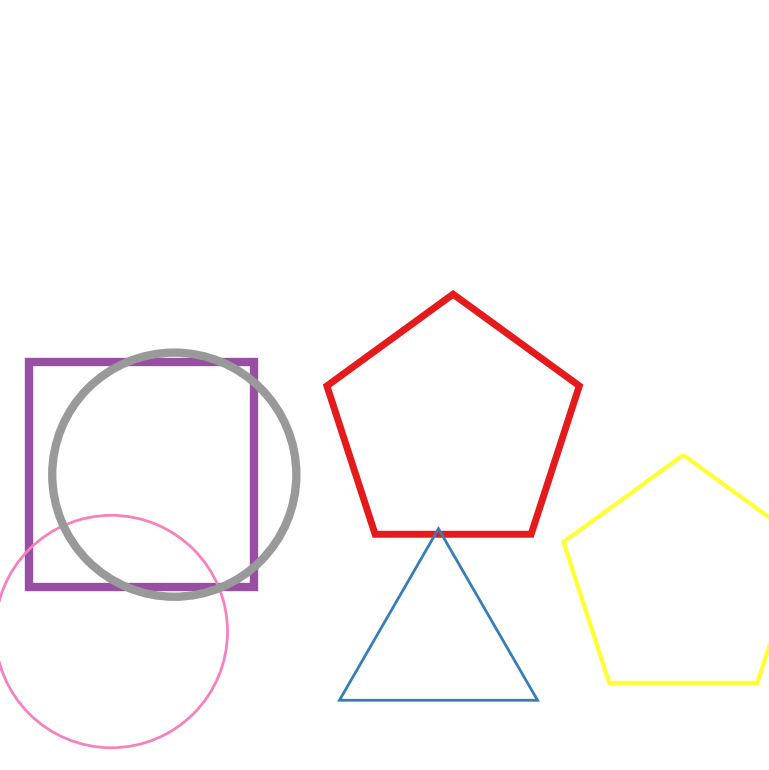[{"shape": "pentagon", "thickness": 2.5, "radius": 0.86, "center": [0.588, 0.446]}, {"shape": "triangle", "thickness": 1, "radius": 0.74, "center": [0.569, 0.165]}, {"shape": "square", "thickness": 3, "radius": 0.73, "center": [0.184, 0.384]}, {"shape": "pentagon", "thickness": 1.5, "radius": 0.82, "center": [0.887, 0.246]}, {"shape": "circle", "thickness": 1, "radius": 0.75, "center": [0.145, 0.18]}, {"shape": "circle", "thickness": 3, "radius": 0.79, "center": [0.226, 0.384]}]